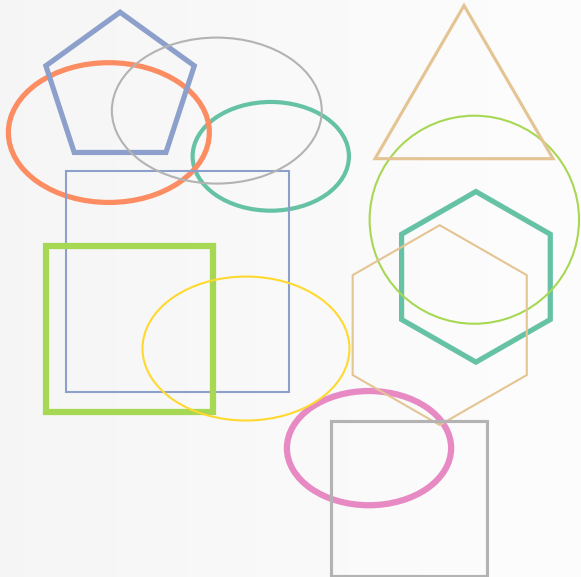[{"shape": "hexagon", "thickness": 2.5, "radius": 0.74, "center": [0.819, 0.52]}, {"shape": "oval", "thickness": 2, "radius": 0.67, "center": [0.466, 0.728]}, {"shape": "oval", "thickness": 2.5, "radius": 0.86, "center": [0.187, 0.77]}, {"shape": "square", "thickness": 1, "radius": 0.96, "center": [0.306, 0.511]}, {"shape": "pentagon", "thickness": 2.5, "radius": 0.67, "center": [0.207, 0.844]}, {"shape": "oval", "thickness": 3, "radius": 0.71, "center": [0.635, 0.223]}, {"shape": "circle", "thickness": 1, "radius": 0.9, "center": [0.816, 0.619]}, {"shape": "square", "thickness": 3, "radius": 0.72, "center": [0.223, 0.43]}, {"shape": "oval", "thickness": 1, "radius": 0.89, "center": [0.423, 0.396]}, {"shape": "triangle", "thickness": 1.5, "radius": 0.88, "center": [0.798, 0.813]}, {"shape": "hexagon", "thickness": 1, "radius": 0.86, "center": [0.757, 0.436]}, {"shape": "square", "thickness": 1.5, "radius": 0.67, "center": [0.703, 0.136]}, {"shape": "oval", "thickness": 1, "radius": 0.9, "center": [0.373, 0.808]}]